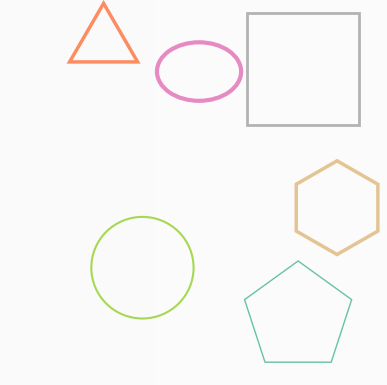[{"shape": "pentagon", "thickness": 1, "radius": 0.73, "center": [0.769, 0.177]}, {"shape": "triangle", "thickness": 2.5, "radius": 0.51, "center": [0.267, 0.89]}, {"shape": "oval", "thickness": 3, "radius": 0.54, "center": [0.514, 0.814]}, {"shape": "circle", "thickness": 1.5, "radius": 0.66, "center": [0.368, 0.305]}, {"shape": "hexagon", "thickness": 2.5, "radius": 0.61, "center": [0.87, 0.461]}, {"shape": "square", "thickness": 2, "radius": 0.72, "center": [0.781, 0.821]}]